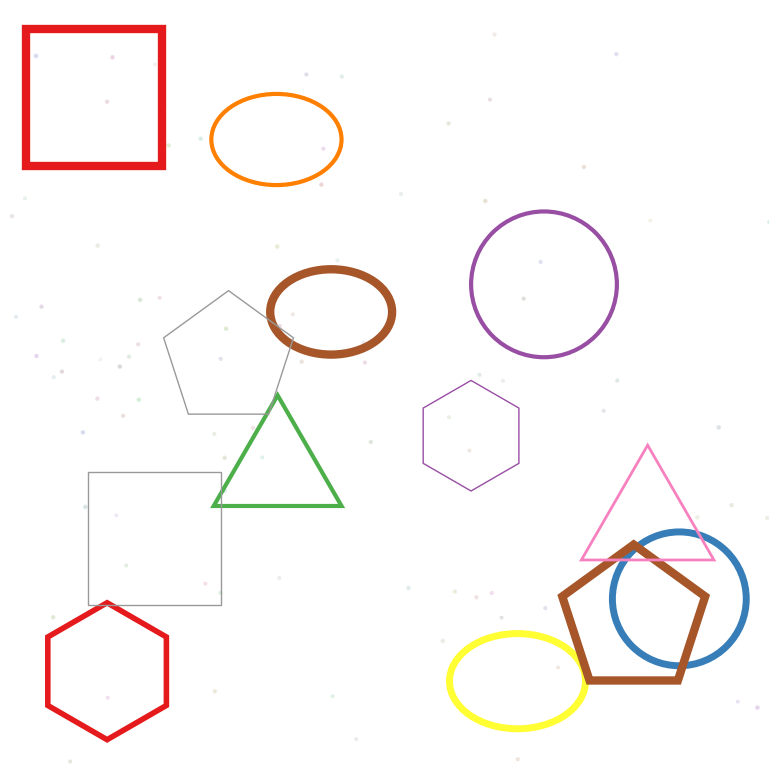[{"shape": "hexagon", "thickness": 2, "radius": 0.44, "center": [0.139, 0.128]}, {"shape": "square", "thickness": 3, "radius": 0.44, "center": [0.122, 0.873]}, {"shape": "circle", "thickness": 2.5, "radius": 0.43, "center": [0.882, 0.222]}, {"shape": "triangle", "thickness": 1.5, "radius": 0.48, "center": [0.361, 0.391]}, {"shape": "circle", "thickness": 1.5, "radius": 0.47, "center": [0.706, 0.631]}, {"shape": "hexagon", "thickness": 0.5, "radius": 0.36, "center": [0.612, 0.434]}, {"shape": "oval", "thickness": 1.5, "radius": 0.42, "center": [0.359, 0.819]}, {"shape": "oval", "thickness": 2.5, "radius": 0.44, "center": [0.672, 0.115]}, {"shape": "oval", "thickness": 3, "radius": 0.4, "center": [0.43, 0.595]}, {"shape": "pentagon", "thickness": 3, "radius": 0.49, "center": [0.823, 0.195]}, {"shape": "triangle", "thickness": 1, "radius": 0.5, "center": [0.841, 0.322]}, {"shape": "square", "thickness": 0.5, "radius": 0.43, "center": [0.2, 0.301]}, {"shape": "pentagon", "thickness": 0.5, "radius": 0.44, "center": [0.297, 0.534]}]